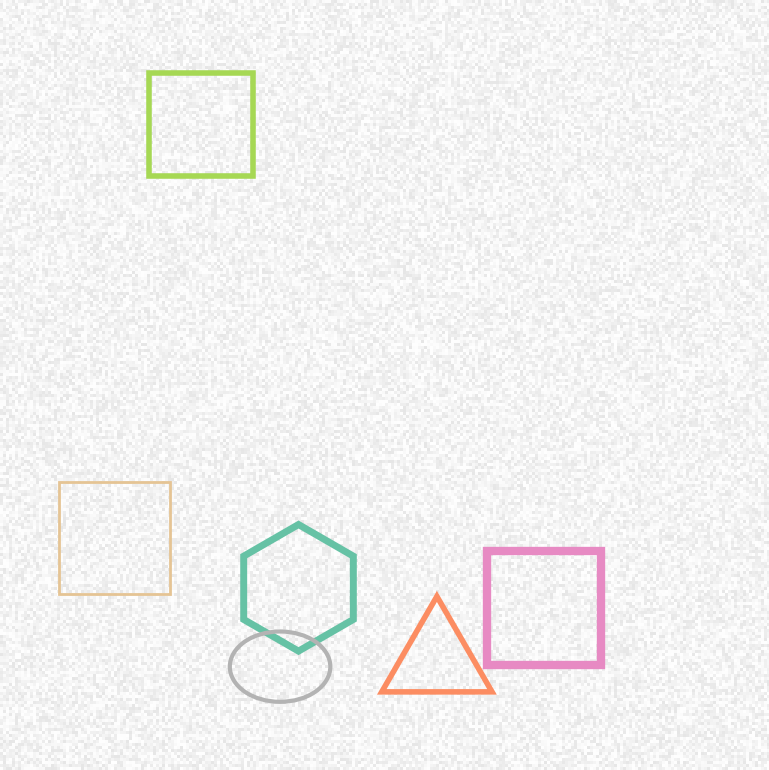[{"shape": "hexagon", "thickness": 2.5, "radius": 0.41, "center": [0.388, 0.237]}, {"shape": "triangle", "thickness": 2, "radius": 0.41, "center": [0.567, 0.143]}, {"shape": "square", "thickness": 3, "radius": 0.37, "center": [0.707, 0.211]}, {"shape": "square", "thickness": 2, "radius": 0.33, "center": [0.261, 0.839]}, {"shape": "square", "thickness": 1, "radius": 0.36, "center": [0.149, 0.302]}, {"shape": "oval", "thickness": 1.5, "radius": 0.33, "center": [0.364, 0.134]}]